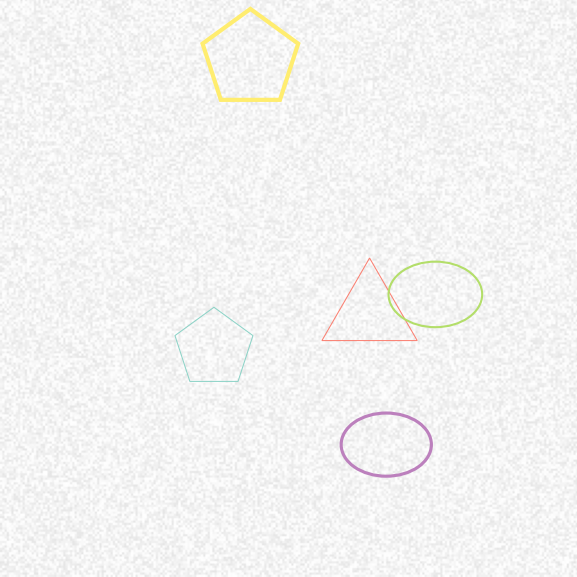[{"shape": "pentagon", "thickness": 0.5, "radius": 0.35, "center": [0.37, 0.396]}, {"shape": "triangle", "thickness": 0.5, "radius": 0.48, "center": [0.64, 0.457]}, {"shape": "oval", "thickness": 1, "radius": 0.41, "center": [0.754, 0.489]}, {"shape": "oval", "thickness": 1.5, "radius": 0.39, "center": [0.669, 0.229]}, {"shape": "pentagon", "thickness": 2, "radius": 0.44, "center": [0.434, 0.897]}]